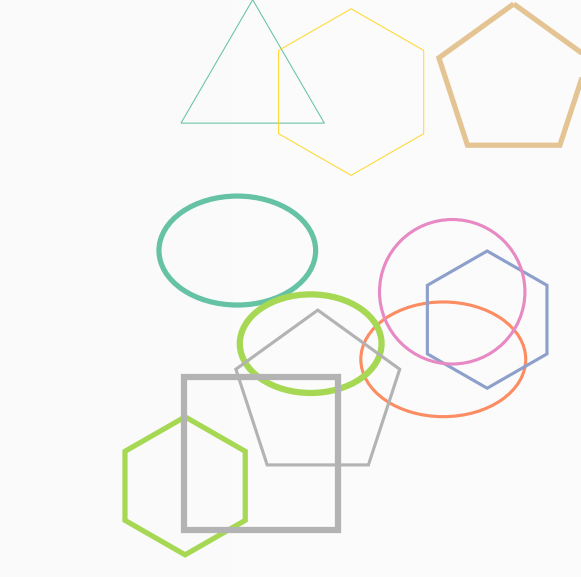[{"shape": "triangle", "thickness": 0.5, "radius": 0.71, "center": [0.435, 0.857]}, {"shape": "oval", "thickness": 2.5, "radius": 0.67, "center": [0.408, 0.565]}, {"shape": "oval", "thickness": 1.5, "radius": 0.71, "center": [0.763, 0.377]}, {"shape": "hexagon", "thickness": 1.5, "radius": 0.59, "center": [0.838, 0.446]}, {"shape": "circle", "thickness": 1.5, "radius": 0.63, "center": [0.778, 0.494]}, {"shape": "oval", "thickness": 3, "radius": 0.61, "center": [0.535, 0.404]}, {"shape": "hexagon", "thickness": 2.5, "radius": 0.6, "center": [0.318, 0.158]}, {"shape": "hexagon", "thickness": 0.5, "radius": 0.72, "center": [0.604, 0.84]}, {"shape": "pentagon", "thickness": 2.5, "radius": 0.68, "center": [0.884, 0.857]}, {"shape": "square", "thickness": 3, "radius": 0.66, "center": [0.45, 0.214]}, {"shape": "pentagon", "thickness": 1.5, "radius": 0.74, "center": [0.547, 0.314]}]